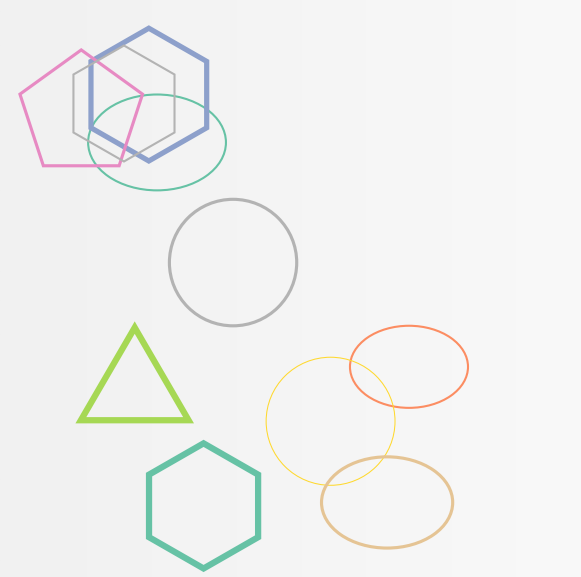[{"shape": "oval", "thickness": 1, "radius": 0.59, "center": [0.27, 0.752]}, {"shape": "hexagon", "thickness": 3, "radius": 0.54, "center": [0.35, 0.123]}, {"shape": "oval", "thickness": 1, "radius": 0.51, "center": [0.704, 0.364]}, {"shape": "hexagon", "thickness": 2.5, "radius": 0.57, "center": [0.256, 0.835]}, {"shape": "pentagon", "thickness": 1.5, "radius": 0.55, "center": [0.14, 0.802]}, {"shape": "triangle", "thickness": 3, "radius": 0.53, "center": [0.232, 0.325]}, {"shape": "circle", "thickness": 0.5, "radius": 0.55, "center": [0.569, 0.27]}, {"shape": "oval", "thickness": 1.5, "radius": 0.56, "center": [0.666, 0.129]}, {"shape": "hexagon", "thickness": 1, "radius": 0.5, "center": [0.213, 0.82]}, {"shape": "circle", "thickness": 1.5, "radius": 0.55, "center": [0.401, 0.544]}]